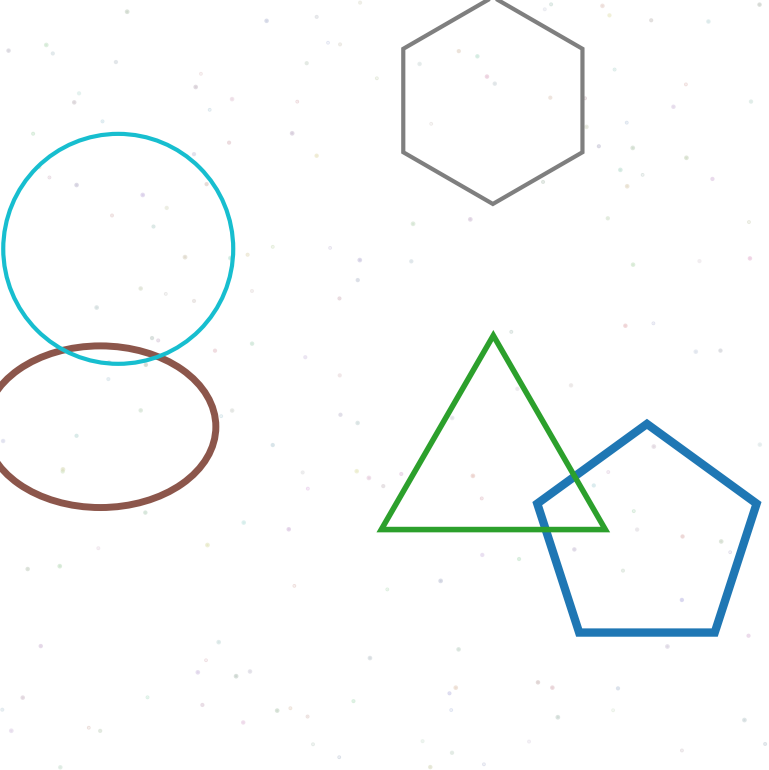[{"shape": "pentagon", "thickness": 3, "radius": 0.75, "center": [0.84, 0.3]}, {"shape": "triangle", "thickness": 2, "radius": 0.84, "center": [0.641, 0.396]}, {"shape": "oval", "thickness": 2.5, "radius": 0.75, "center": [0.13, 0.446]}, {"shape": "hexagon", "thickness": 1.5, "radius": 0.67, "center": [0.64, 0.869]}, {"shape": "circle", "thickness": 1.5, "radius": 0.75, "center": [0.154, 0.677]}]